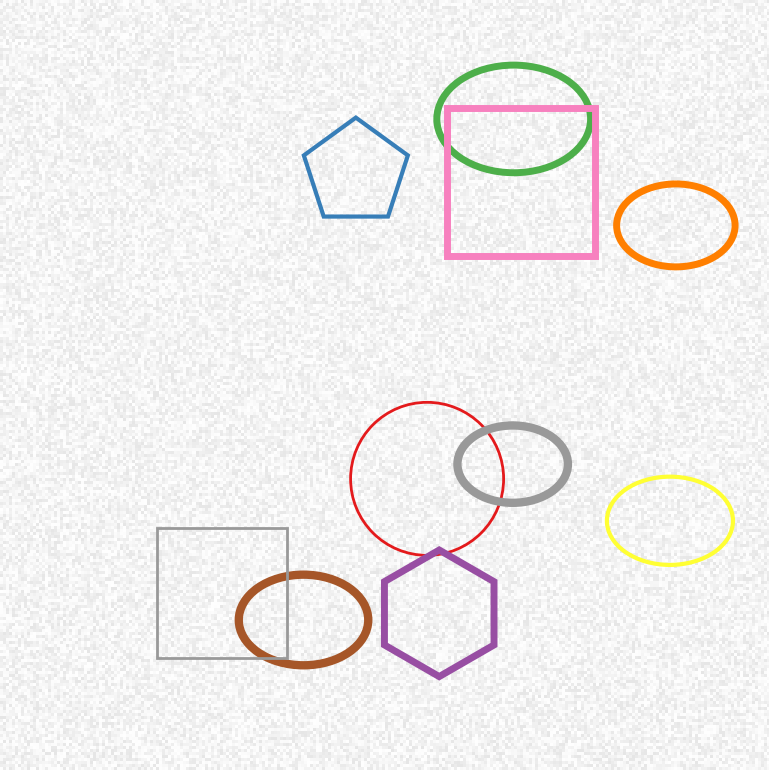[{"shape": "circle", "thickness": 1, "radius": 0.5, "center": [0.555, 0.378]}, {"shape": "pentagon", "thickness": 1.5, "radius": 0.36, "center": [0.462, 0.776]}, {"shape": "oval", "thickness": 2.5, "radius": 0.5, "center": [0.667, 0.846]}, {"shape": "hexagon", "thickness": 2.5, "radius": 0.41, "center": [0.57, 0.204]}, {"shape": "oval", "thickness": 2.5, "radius": 0.38, "center": [0.878, 0.707]}, {"shape": "oval", "thickness": 1.5, "radius": 0.41, "center": [0.87, 0.324]}, {"shape": "oval", "thickness": 3, "radius": 0.42, "center": [0.394, 0.195]}, {"shape": "square", "thickness": 2.5, "radius": 0.48, "center": [0.676, 0.763]}, {"shape": "square", "thickness": 1, "radius": 0.42, "center": [0.289, 0.23]}, {"shape": "oval", "thickness": 3, "radius": 0.36, "center": [0.666, 0.397]}]